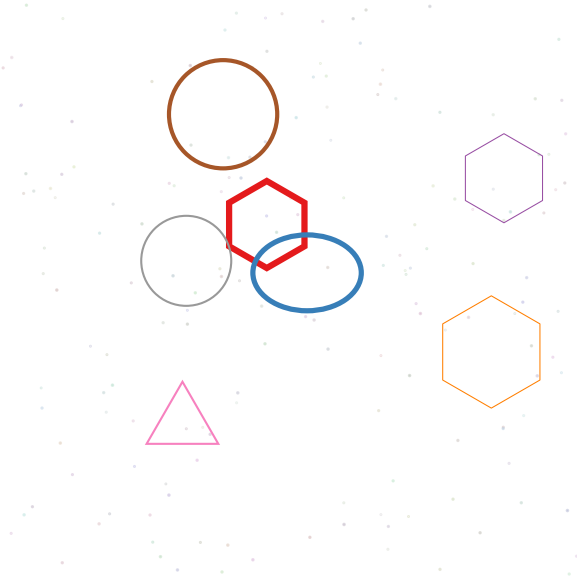[{"shape": "hexagon", "thickness": 3, "radius": 0.38, "center": [0.462, 0.61]}, {"shape": "oval", "thickness": 2.5, "radius": 0.47, "center": [0.532, 0.527]}, {"shape": "hexagon", "thickness": 0.5, "radius": 0.39, "center": [0.873, 0.69]}, {"shape": "hexagon", "thickness": 0.5, "radius": 0.49, "center": [0.851, 0.39]}, {"shape": "circle", "thickness": 2, "radius": 0.47, "center": [0.386, 0.801]}, {"shape": "triangle", "thickness": 1, "radius": 0.36, "center": [0.316, 0.266]}, {"shape": "circle", "thickness": 1, "radius": 0.39, "center": [0.323, 0.547]}]